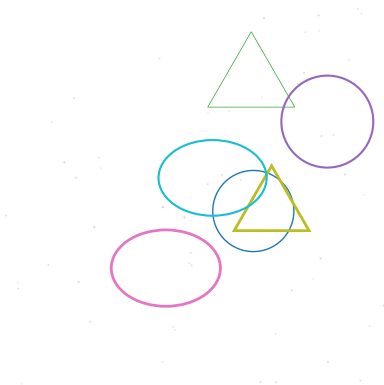[{"shape": "circle", "thickness": 1, "radius": 0.53, "center": [0.658, 0.452]}, {"shape": "triangle", "thickness": 0.5, "radius": 0.65, "center": [0.653, 0.787]}, {"shape": "circle", "thickness": 1.5, "radius": 0.6, "center": [0.85, 0.684]}, {"shape": "oval", "thickness": 2, "radius": 0.71, "center": [0.431, 0.304]}, {"shape": "triangle", "thickness": 2, "radius": 0.56, "center": [0.705, 0.457]}, {"shape": "oval", "thickness": 1.5, "radius": 0.7, "center": [0.552, 0.538]}]